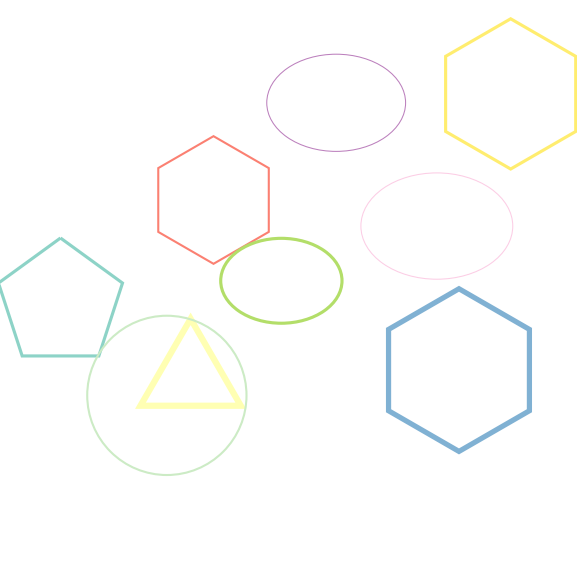[{"shape": "pentagon", "thickness": 1.5, "radius": 0.56, "center": [0.105, 0.474]}, {"shape": "triangle", "thickness": 3, "radius": 0.5, "center": [0.33, 0.347]}, {"shape": "hexagon", "thickness": 1, "radius": 0.55, "center": [0.37, 0.653]}, {"shape": "hexagon", "thickness": 2.5, "radius": 0.7, "center": [0.795, 0.358]}, {"shape": "oval", "thickness": 1.5, "radius": 0.53, "center": [0.487, 0.513]}, {"shape": "oval", "thickness": 0.5, "radius": 0.66, "center": [0.756, 0.608]}, {"shape": "oval", "thickness": 0.5, "radius": 0.6, "center": [0.582, 0.821]}, {"shape": "circle", "thickness": 1, "radius": 0.69, "center": [0.289, 0.314]}, {"shape": "hexagon", "thickness": 1.5, "radius": 0.65, "center": [0.884, 0.837]}]